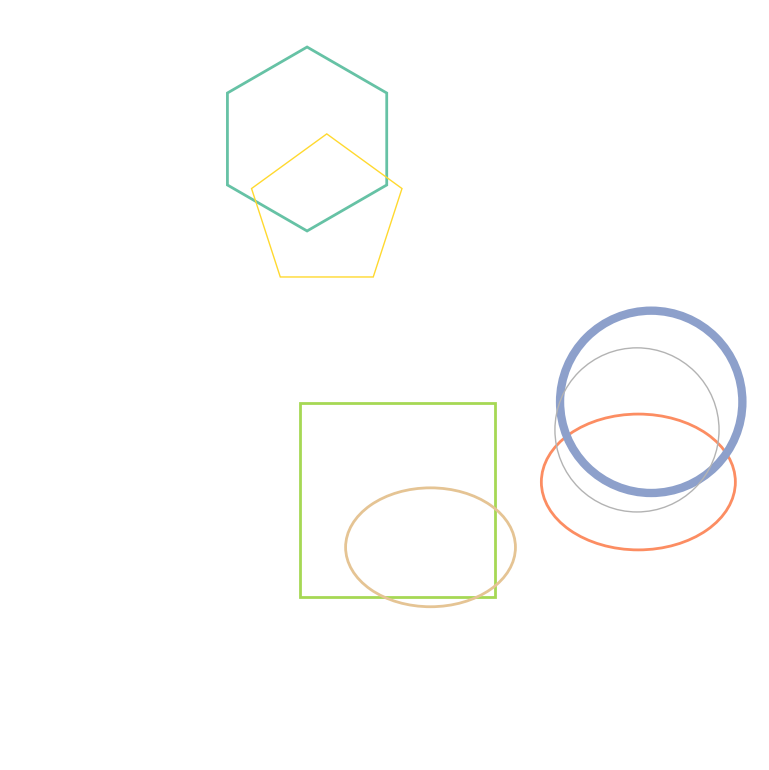[{"shape": "hexagon", "thickness": 1, "radius": 0.6, "center": [0.399, 0.819]}, {"shape": "oval", "thickness": 1, "radius": 0.63, "center": [0.829, 0.374]}, {"shape": "circle", "thickness": 3, "radius": 0.59, "center": [0.846, 0.478]}, {"shape": "square", "thickness": 1, "radius": 0.63, "center": [0.516, 0.351]}, {"shape": "pentagon", "thickness": 0.5, "radius": 0.51, "center": [0.424, 0.723]}, {"shape": "oval", "thickness": 1, "radius": 0.55, "center": [0.559, 0.289]}, {"shape": "circle", "thickness": 0.5, "radius": 0.53, "center": [0.827, 0.442]}]